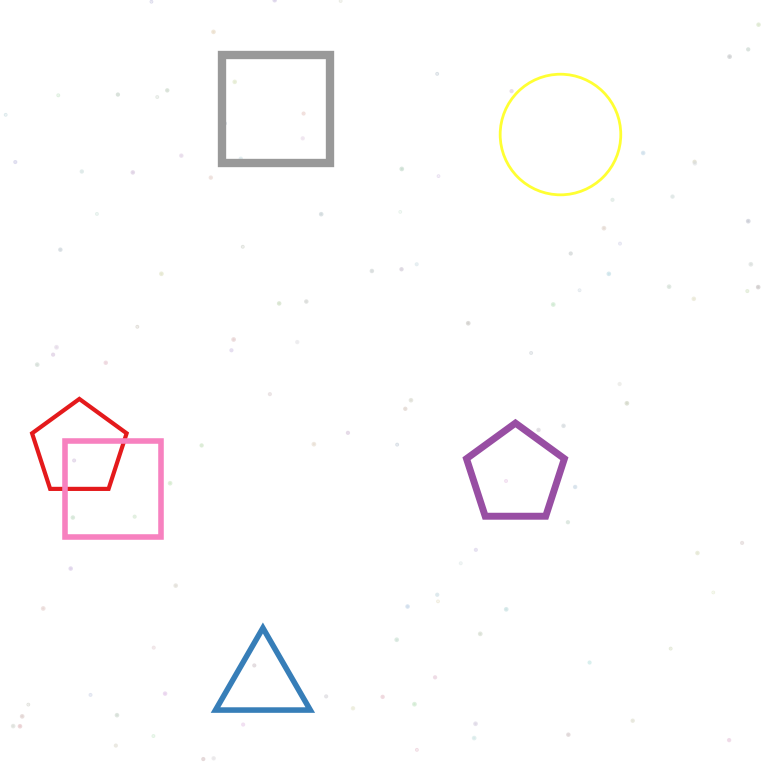[{"shape": "pentagon", "thickness": 1.5, "radius": 0.32, "center": [0.103, 0.417]}, {"shape": "triangle", "thickness": 2, "radius": 0.36, "center": [0.341, 0.113]}, {"shape": "pentagon", "thickness": 2.5, "radius": 0.33, "center": [0.669, 0.384]}, {"shape": "circle", "thickness": 1, "radius": 0.39, "center": [0.728, 0.825]}, {"shape": "square", "thickness": 2, "radius": 0.31, "center": [0.147, 0.365]}, {"shape": "square", "thickness": 3, "radius": 0.35, "center": [0.358, 0.859]}]